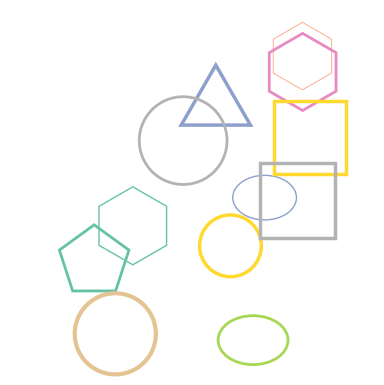[{"shape": "pentagon", "thickness": 2, "radius": 0.47, "center": [0.245, 0.321]}, {"shape": "hexagon", "thickness": 1, "radius": 0.51, "center": [0.345, 0.413]}, {"shape": "hexagon", "thickness": 0.5, "radius": 0.44, "center": [0.786, 0.854]}, {"shape": "triangle", "thickness": 2.5, "radius": 0.52, "center": [0.561, 0.727]}, {"shape": "oval", "thickness": 1, "radius": 0.41, "center": [0.687, 0.487]}, {"shape": "hexagon", "thickness": 2, "radius": 0.5, "center": [0.786, 0.813]}, {"shape": "oval", "thickness": 2, "radius": 0.45, "center": [0.657, 0.116]}, {"shape": "circle", "thickness": 2.5, "radius": 0.4, "center": [0.599, 0.361]}, {"shape": "square", "thickness": 2.5, "radius": 0.47, "center": [0.806, 0.643]}, {"shape": "circle", "thickness": 3, "radius": 0.53, "center": [0.299, 0.133]}, {"shape": "circle", "thickness": 2, "radius": 0.57, "center": [0.476, 0.635]}, {"shape": "square", "thickness": 2.5, "radius": 0.49, "center": [0.773, 0.48]}]